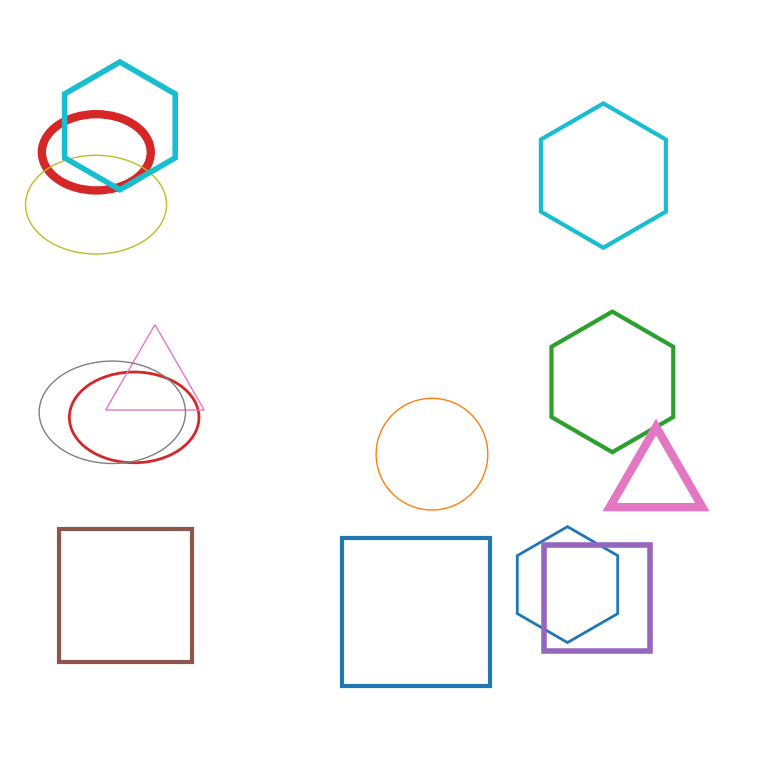[{"shape": "square", "thickness": 1.5, "radius": 0.48, "center": [0.541, 0.205]}, {"shape": "hexagon", "thickness": 1, "radius": 0.38, "center": [0.737, 0.241]}, {"shape": "circle", "thickness": 0.5, "radius": 0.36, "center": [0.561, 0.41]}, {"shape": "hexagon", "thickness": 1.5, "radius": 0.46, "center": [0.795, 0.504]}, {"shape": "oval", "thickness": 3, "radius": 0.35, "center": [0.125, 0.802]}, {"shape": "oval", "thickness": 1, "radius": 0.42, "center": [0.174, 0.458]}, {"shape": "square", "thickness": 2, "radius": 0.34, "center": [0.776, 0.223]}, {"shape": "square", "thickness": 1.5, "radius": 0.43, "center": [0.163, 0.226]}, {"shape": "triangle", "thickness": 0.5, "radius": 0.37, "center": [0.201, 0.504]}, {"shape": "triangle", "thickness": 3, "radius": 0.35, "center": [0.852, 0.376]}, {"shape": "oval", "thickness": 0.5, "radius": 0.48, "center": [0.146, 0.465]}, {"shape": "oval", "thickness": 0.5, "radius": 0.46, "center": [0.125, 0.734]}, {"shape": "hexagon", "thickness": 1.5, "radius": 0.47, "center": [0.784, 0.772]}, {"shape": "hexagon", "thickness": 2, "radius": 0.41, "center": [0.156, 0.837]}]